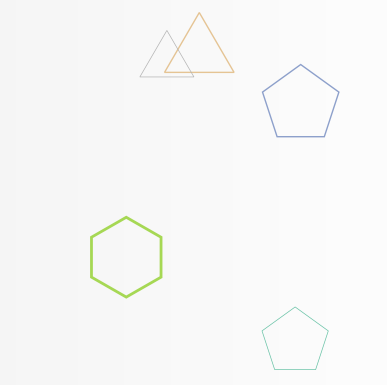[{"shape": "pentagon", "thickness": 0.5, "radius": 0.45, "center": [0.762, 0.113]}, {"shape": "pentagon", "thickness": 1, "radius": 0.52, "center": [0.776, 0.729]}, {"shape": "hexagon", "thickness": 2, "radius": 0.52, "center": [0.326, 0.332]}, {"shape": "triangle", "thickness": 1, "radius": 0.52, "center": [0.514, 0.864]}, {"shape": "triangle", "thickness": 0.5, "radius": 0.4, "center": [0.431, 0.84]}]